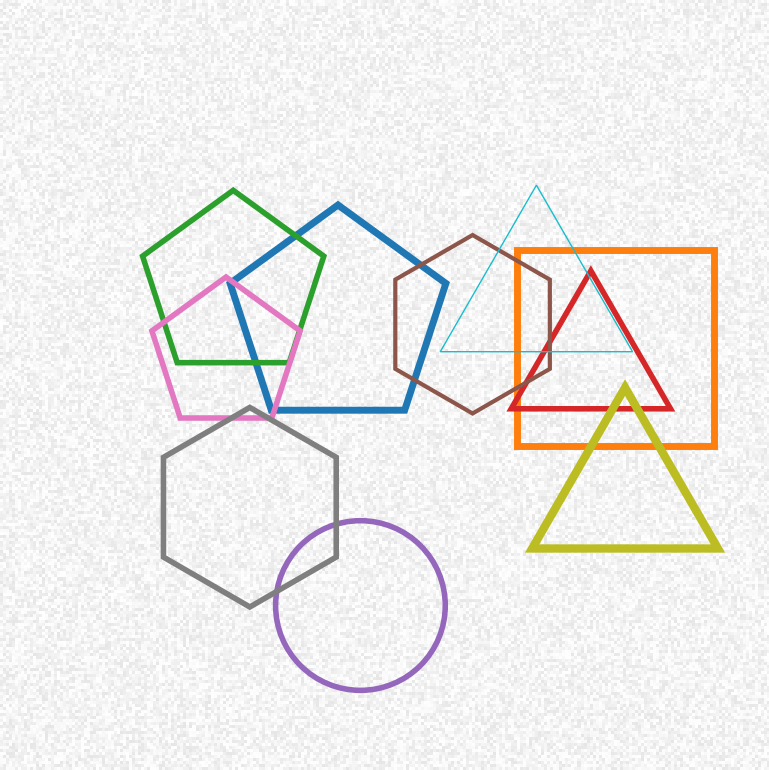[{"shape": "pentagon", "thickness": 2.5, "radius": 0.74, "center": [0.439, 0.586]}, {"shape": "square", "thickness": 2.5, "radius": 0.64, "center": [0.799, 0.548]}, {"shape": "pentagon", "thickness": 2, "radius": 0.62, "center": [0.303, 0.629]}, {"shape": "triangle", "thickness": 2, "radius": 0.6, "center": [0.767, 0.529]}, {"shape": "circle", "thickness": 2, "radius": 0.55, "center": [0.468, 0.214]}, {"shape": "hexagon", "thickness": 1.5, "radius": 0.58, "center": [0.614, 0.579]}, {"shape": "pentagon", "thickness": 2, "radius": 0.51, "center": [0.294, 0.539]}, {"shape": "hexagon", "thickness": 2, "radius": 0.65, "center": [0.324, 0.341]}, {"shape": "triangle", "thickness": 3, "radius": 0.7, "center": [0.812, 0.357]}, {"shape": "triangle", "thickness": 0.5, "radius": 0.72, "center": [0.697, 0.615]}]